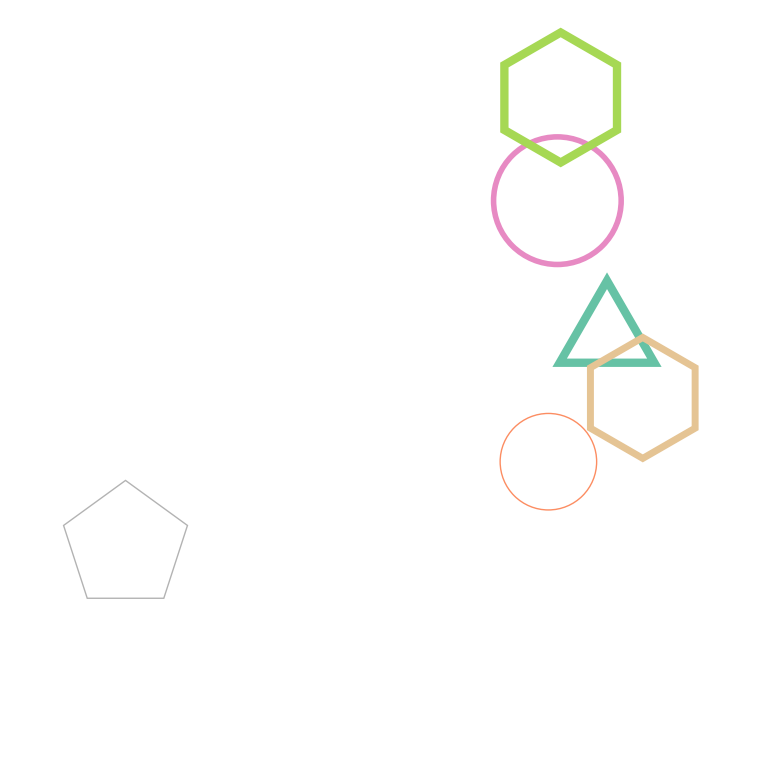[{"shape": "triangle", "thickness": 3, "radius": 0.36, "center": [0.788, 0.564]}, {"shape": "circle", "thickness": 0.5, "radius": 0.31, "center": [0.712, 0.4]}, {"shape": "circle", "thickness": 2, "radius": 0.41, "center": [0.724, 0.739]}, {"shape": "hexagon", "thickness": 3, "radius": 0.42, "center": [0.728, 0.873]}, {"shape": "hexagon", "thickness": 2.5, "radius": 0.39, "center": [0.835, 0.483]}, {"shape": "pentagon", "thickness": 0.5, "radius": 0.42, "center": [0.163, 0.291]}]